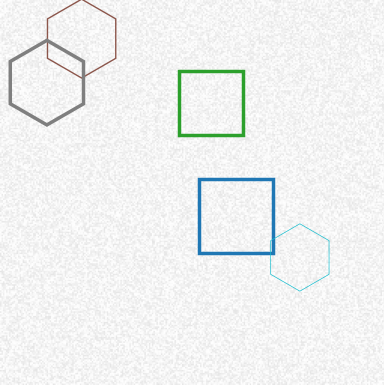[{"shape": "square", "thickness": 2.5, "radius": 0.48, "center": [0.612, 0.439]}, {"shape": "square", "thickness": 2.5, "radius": 0.42, "center": [0.549, 0.732]}, {"shape": "hexagon", "thickness": 1, "radius": 0.51, "center": [0.212, 0.9]}, {"shape": "hexagon", "thickness": 2.5, "radius": 0.55, "center": [0.122, 0.785]}, {"shape": "hexagon", "thickness": 0.5, "radius": 0.44, "center": [0.779, 0.331]}]